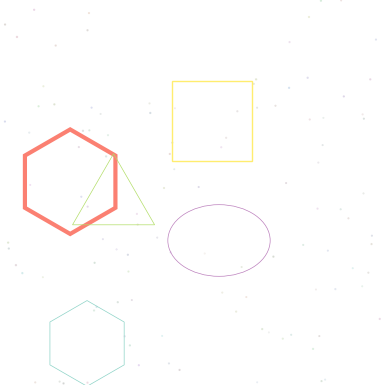[{"shape": "hexagon", "thickness": 0.5, "radius": 0.56, "center": [0.226, 0.108]}, {"shape": "hexagon", "thickness": 3, "radius": 0.68, "center": [0.182, 0.528]}, {"shape": "triangle", "thickness": 0.5, "radius": 0.62, "center": [0.295, 0.478]}, {"shape": "oval", "thickness": 0.5, "radius": 0.66, "center": [0.569, 0.375]}, {"shape": "square", "thickness": 1, "radius": 0.52, "center": [0.551, 0.685]}]